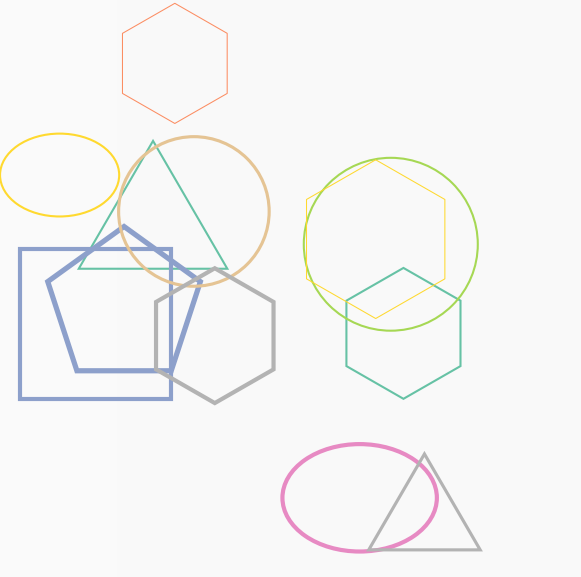[{"shape": "hexagon", "thickness": 1, "radius": 0.57, "center": [0.694, 0.422]}, {"shape": "triangle", "thickness": 1, "radius": 0.74, "center": [0.263, 0.608]}, {"shape": "hexagon", "thickness": 0.5, "radius": 0.52, "center": [0.301, 0.889]}, {"shape": "square", "thickness": 2, "radius": 0.65, "center": [0.164, 0.438]}, {"shape": "pentagon", "thickness": 2.5, "radius": 0.69, "center": [0.213, 0.469]}, {"shape": "oval", "thickness": 2, "radius": 0.66, "center": [0.619, 0.137]}, {"shape": "circle", "thickness": 1, "radius": 0.75, "center": [0.672, 0.576]}, {"shape": "hexagon", "thickness": 0.5, "radius": 0.69, "center": [0.646, 0.585]}, {"shape": "oval", "thickness": 1, "radius": 0.51, "center": [0.103, 0.696]}, {"shape": "circle", "thickness": 1.5, "radius": 0.65, "center": [0.334, 0.633]}, {"shape": "triangle", "thickness": 1.5, "radius": 0.55, "center": [0.73, 0.102]}, {"shape": "hexagon", "thickness": 2, "radius": 0.58, "center": [0.37, 0.418]}]